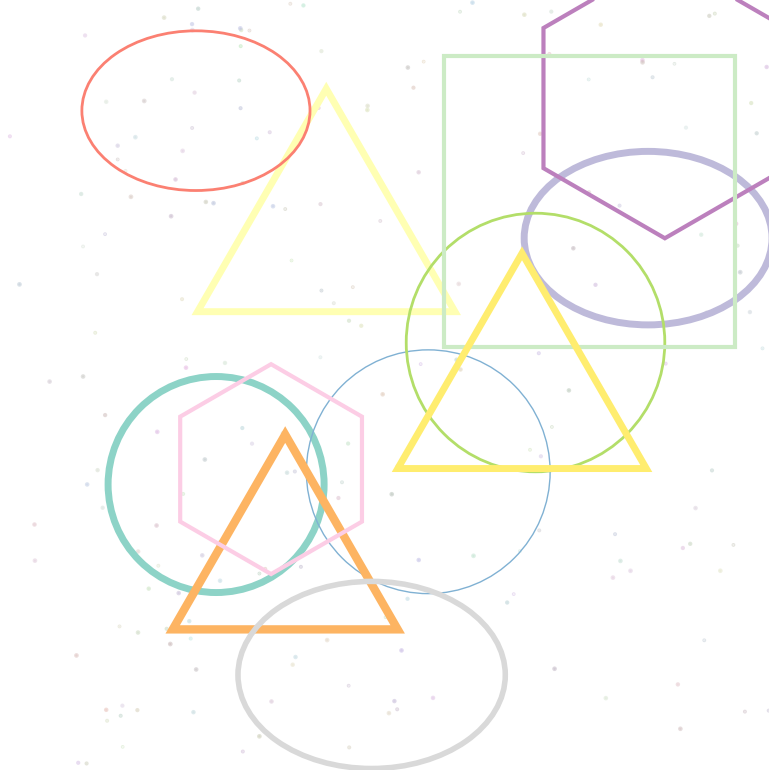[{"shape": "circle", "thickness": 2.5, "radius": 0.7, "center": [0.281, 0.371]}, {"shape": "triangle", "thickness": 2.5, "radius": 0.97, "center": [0.424, 0.692]}, {"shape": "oval", "thickness": 2.5, "radius": 0.8, "center": [0.842, 0.691]}, {"shape": "oval", "thickness": 1, "radius": 0.74, "center": [0.254, 0.856]}, {"shape": "circle", "thickness": 0.5, "radius": 0.79, "center": [0.556, 0.387]}, {"shape": "triangle", "thickness": 3, "radius": 0.84, "center": [0.37, 0.267]}, {"shape": "circle", "thickness": 1, "radius": 0.84, "center": [0.695, 0.555]}, {"shape": "hexagon", "thickness": 1.5, "radius": 0.68, "center": [0.352, 0.391]}, {"shape": "oval", "thickness": 2, "radius": 0.87, "center": [0.483, 0.123]}, {"shape": "hexagon", "thickness": 1.5, "radius": 0.91, "center": [0.863, 0.873]}, {"shape": "square", "thickness": 1.5, "radius": 0.95, "center": [0.765, 0.738]}, {"shape": "triangle", "thickness": 2.5, "radius": 0.93, "center": [0.678, 0.485]}]